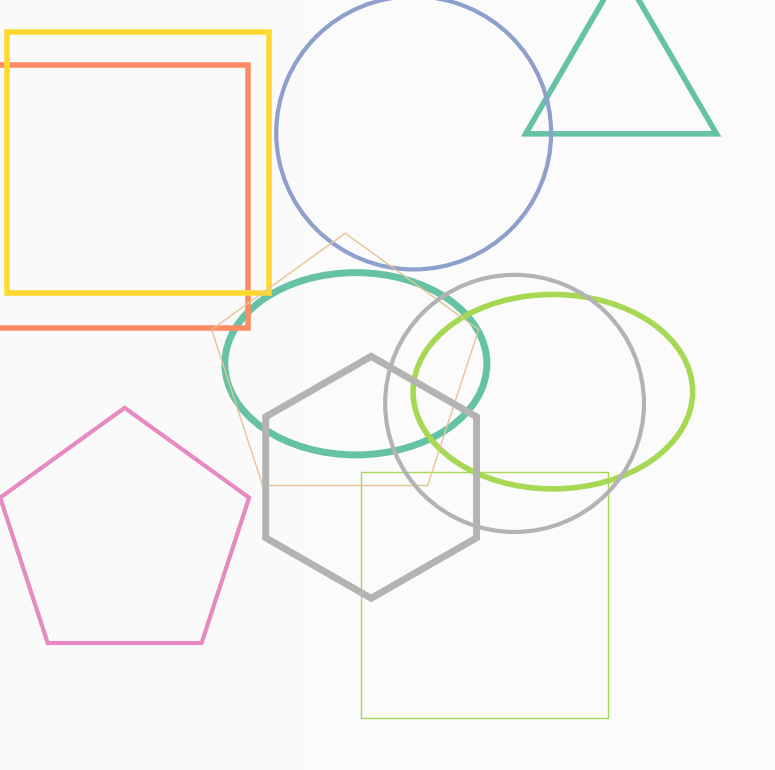[{"shape": "triangle", "thickness": 2, "radius": 0.71, "center": [0.801, 0.897]}, {"shape": "oval", "thickness": 2.5, "radius": 0.85, "center": [0.459, 0.528]}, {"shape": "square", "thickness": 2, "radius": 0.85, "center": [0.15, 0.745]}, {"shape": "circle", "thickness": 1.5, "radius": 0.89, "center": [0.534, 0.827]}, {"shape": "pentagon", "thickness": 1.5, "radius": 0.84, "center": [0.161, 0.301]}, {"shape": "oval", "thickness": 2, "radius": 0.9, "center": [0.713, 0.491]}, {"shape": "square", "thickness": 0.5, "radius": 0.8, "center": [0.625, 0.227]}, {"shape": "square", "thickness": 2, "radius": 0.84, "center": [0.178, 0.789]}, {"shape": "pentagon", "thickness": 0.5, "radius": 0.91, "center": [0.445, 0.516]}, {"shape": "hexagon", "thickness": 2.5, "radius": 0.79, "center": [0.479, 0.38]}, {"shape": "circle", "thickness": 1.5, "radius": 0.83, "center": [0.664, 0.476]}]